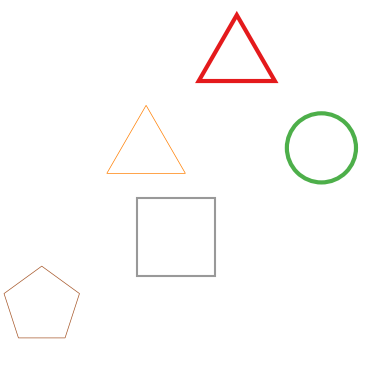[{"shape": "triangle", "thickness": 3, "radius": 0.57, "center": [0.615, 0.847]}, {"shape": "circle", "thickness": 3, "radius": 0.45, "center": [0.835, 0.616]}, {"shape": "triangle", "thickness": 0.5, "radius": 0.59, "center": [0.379, 0.609]}, {"shape": "pentagon", "thickness": 0.5, "radius": 0.52, "center": [0.108, 0.206]}, {"shape": "square", "thickness": 1.5, "radius": 0.51, "center": [0.457, 0.384]}]